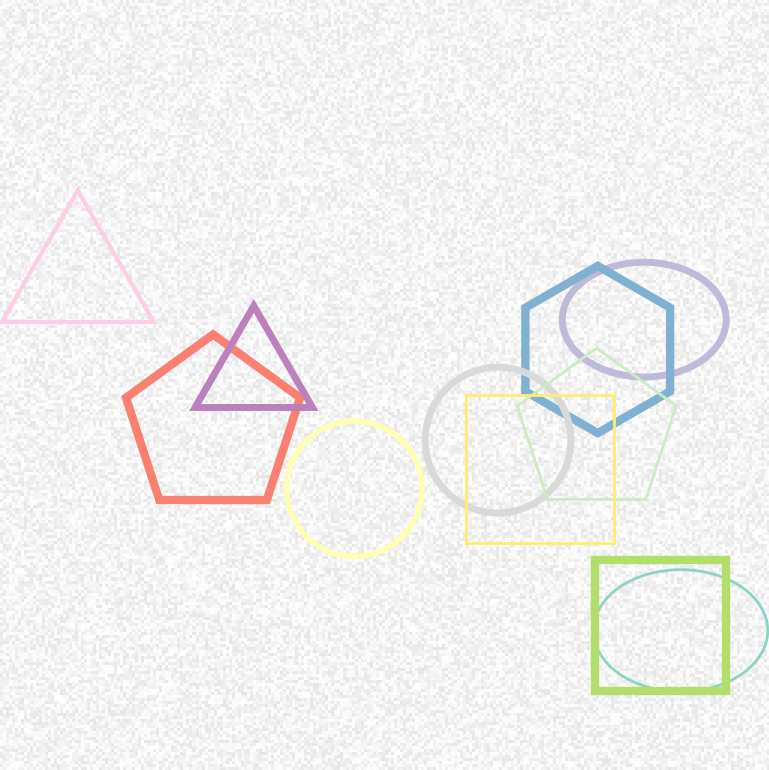[{"shape": "oval", "thickness": 1, "radius": 0.57, "center": [0.884, 0.181]}, {"shape": "circle", "thickness": 2, "radius": 0.44, "center": [0.46, 0.365]}, {"shape": "oval", "thickness": 2.5, "radius": 0.53, "center": [0.837, 0.585]}, {"shape": "pentagon", "thickness": 3, "radius": 0.59, "center": [0.277, 0.447]}, {"shape": "hexagon", "thickness": 3, "radius": 0.54, "center": [0.776, 0.546]}, {"shape": "square", "thickness": 3, "radius": 0.43, "center": [0.858, 0.188]}, {"shape": "triangle", "thickness": 1.5, "radius": 0.57, "center": [0.101, 0.639]}, {"shape": "circle", "thickness": 2.5, "radius": 0.47, "center": [0.647, 0.428]}, {"shape": "triangle", "thickness": 2.5, "radius": 0.44, "center": [0.33, 0.515]}, {"shape": "pentagon", "thickness": 1, "radius": 0.54, "center": [0.775, 0.439]}, {"shape": "square", "thickness": 1, "radius": 0.48, "center": [0.702, 0.391]}]